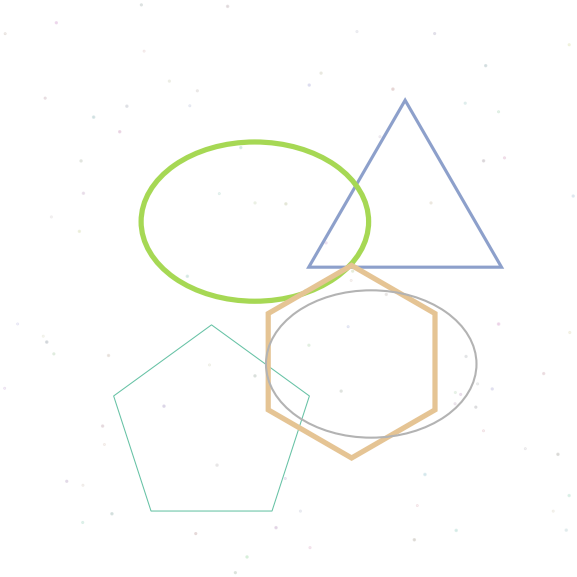[{"shape": "pentagon", "thickness": 0.5, "radius": 0.89, "center": [0.366, 0.258]}, {"shape": "triangle", "thickness": 1.5, "radius": 0.96, "center": [0.702, 0.633]}, {"shape": "oval", "thickness": 2.5, "radius": 0.98, "center": [0.441, 0.615]}, {"shape": "hexagon", "thickness": 2.5, "radius": 0.83, "center": [0.609, 0.373]}, {"shape": "oval", "thickness": 1, "radius": 0.91, "center": [0.643, 0.369]}]